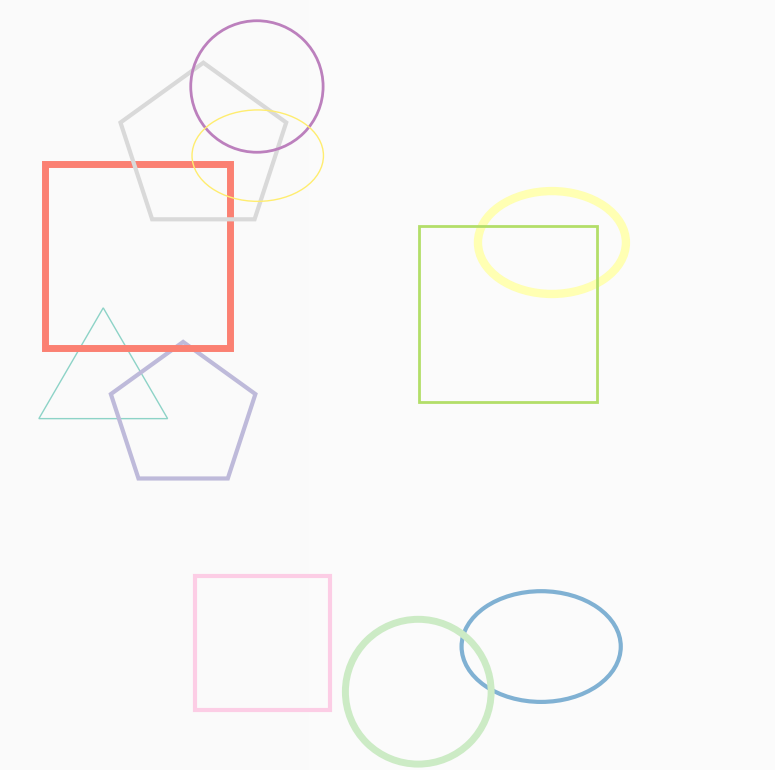[{"shape": "triangle", "thickness": 0.5, "radius": 0.48, "center": [0.133, 0.504]}, {"shape": "oval", "thickness": 3, "radius": 0.48, "center": [0.712, 0.685]}, {"shape": "pentagon", "thickness": 1.5, "radius": 0.49, "center": [0.236, 0.458]}, {"shape": "square", "thickness": 2.5, "radius": 0.6, "center": [0.177, 0.668]}, {"shape": "oval", "thickness": 1.5, "radius": 0.51, "center": [0.698, 0.16]}, {"shape": "square", "thickness": 1, "radius": 0.57, "center": [0.655, 0.592]}, {"shape": "square", "thickness": 1.5, "radius": 0.44, "center": [0.339, 0.165]}, {"shape": "pentagon", "thickness": 1.5, "radius": 0.56, "center": [0.262, 0.806]}, {"shape": "circle", "thickness": 1, "radius": 0.43, "center": [0.332, 0.888]}, {"shape": "circle", "thickness": 2.5, "radius": 0.47, "center": [0.54, 0.102]}, {"shape": "oval", "thickness": 0.5, "radius": 0.42, "center": [0.333, 0.798]}]